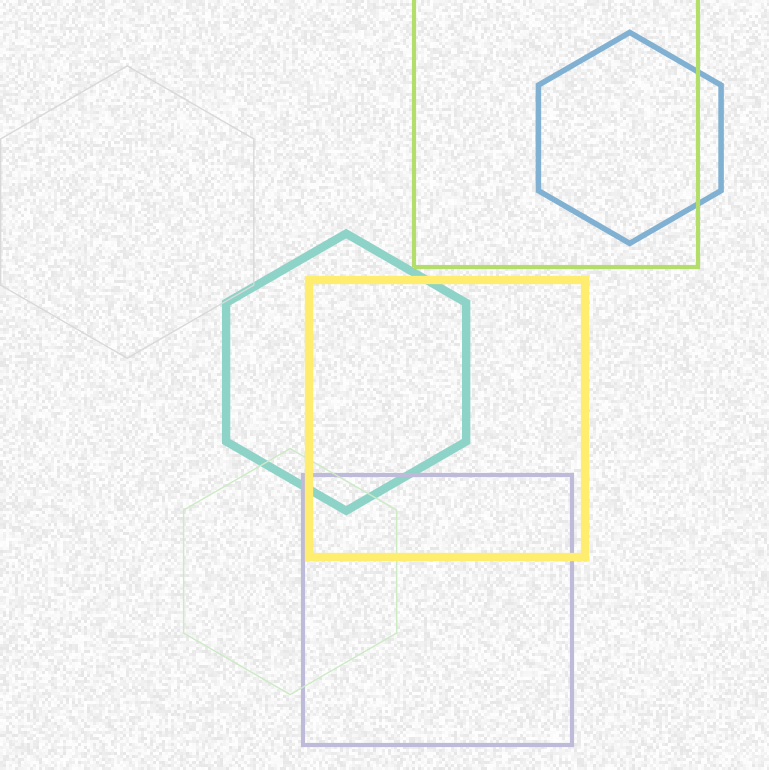[{"shape": "hexagon", "thickness": 3, "radius": 0.9, "center": [0.45, 0.517]}, {"shape": "square", "thickness": 1.5, "radius": 0.87, "center": [0.568, 0.208]}, {"shape": "hexagon", "thickness": 2, "radius": 0.68, "center": [0.818, 0.821]}, {"shape": "square", "thickness": 1.5, "radius": 0.92, "center": [0.722, 0.837]}, {"shape": "hexagon", "thickness": 0.5, "radius": 0.95, "center": [0.165, 0.725]}, {"shape": "hexagon", "thickness": 0.5, "radius": 0.8, "center": [0.377, 0.258]}, {"shape": "square", "thickness": 3, "radius": 0.9, "center": [0.58, 0.457]}]